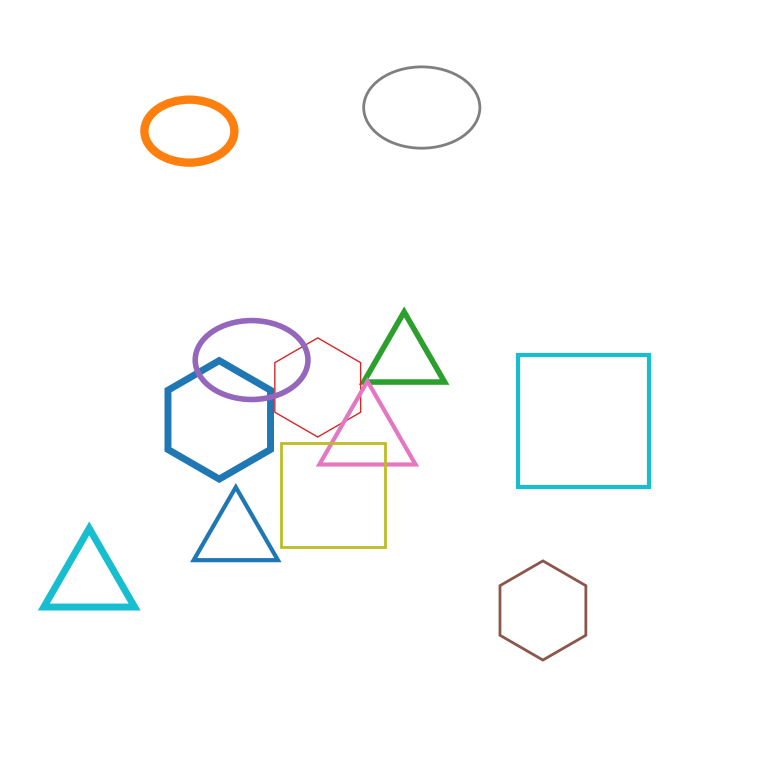[{"shape": "hexagon", "thickness": 2.5, "radius": 0.38, "center": [0.285, 0.455]}, {"shape": "triangle", "thickness": 1.5, "radius": 0.32, "center": [0.306, 0.304]}, {"shape": "oval", "thickness": 3, "radius": 0.29, "center": [0.246, 0.83]}, {"shape": "triangle", "thickness": 2, "radius": 0.3, "center": [0.525, 0.534]}, {"shape": "hexagon", "thickness": 0.5, "radius": 0.32, "center": [0.413, 0.497]}, {"shape": "oval", "thickness": 2, "radius": 0.37, "center": [0.327, 0.532]}, {"shape": "hexagon", "thickness": 1, "radius": 0.32, "center": [0.705, 0.207]}, {"shape": "triangle", "thickness": 1.5, "radius": 0.36, "center": [0.477, 0.433]}, {"shape": "oval", "thickness": 1, "radius": 0.38, "center": [0.548, 0.86]}, {"shape": "square", "thickness": 1, "radius": 0.34, "center": [0.433, 0.357]}, {"shape": "triangle", "thickness": 2.5, "radius": 0.34, "center": [0.116, 0.246]}, {"shape": "square", "thickness": 1.5, "radius": 0.43, "center": [0.758, 0.453]}]